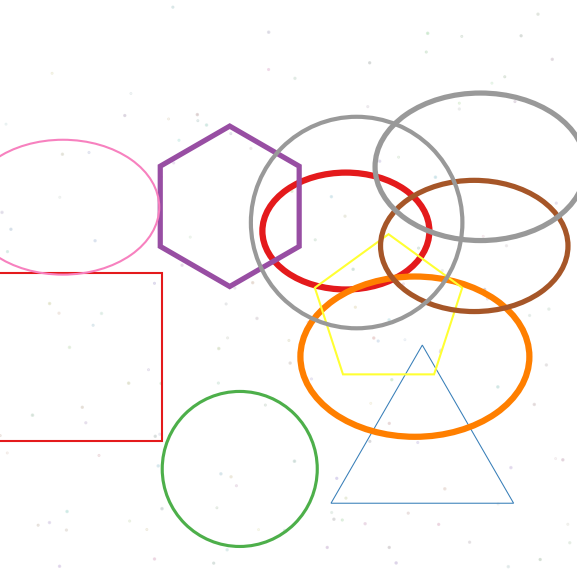[{"shape": "oval", "thickness": 3, "radius": 0.72, "center": [0.599, 0.599]}, {"shape": "square", "thickness": 1, "radius": 0.73, "center": [0.136, 0.381]}, {"shape": "triangle", "thickness": 0.5, "radius": 0.91, "center": [0.731, 0.219]}, {"shape": "circle", "thickness": 1.5, "radius": 0.67, "center": [0.415, 0.187]}, {"shape": "hexagon", "thickness": 2.5, "radius": 0.69, "center": [0.398, 0.642]}, {"shape": "oval", "thickness": 3, "radius": 0.99, "center": [0.718, 0.382]}, {"shape": "pentagon", "thickness": 1, "radius": 0.67, "center": [0.673, 0.459]}, {"shape": "oval", "thickness": 2.5, "radius": 0.81, "center": [0.821, 0.573]}, {"shape": "oval", "thickness": 1, "radius": 0.83, "center": [0.109, 0.64]}, {"shape": "circle", "thickness": 2, "radius": 0.92, "center": [0.618, 0.614]}, {"shape": "oval", "thickness": 2.5, "radius": 0.91, "center": [0.832, 0.71]}]